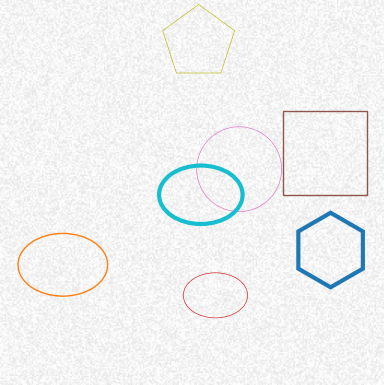[{"shape": "hexagon", "thickness": 3, "radius": 0.48, "center": [0.859, 0.351]}, {"shape": "oval", "thickness": 1, "radius": 0.58, "center": [0.163, 0.312]}, {"shape": "oval", "thickness": 0.5, "radius": 0.42, "center": [0.56, 0.233]}, {"shape": "square", "thickness": 1, "radius": 0.55, "center": [0.845, 0.602]}, {"shape": "circle", "thickness": 0.5, "radius": 0.55, "center": [0.621, 0.561]}, {"shape": "pentagon", "thickness": 0.5, "radius": 0.49, "center": [0.516, 0.89]}, {"shape": "oval", "thickness": 3, "radius": 0.54, "center": [0.522, 0.494]}]